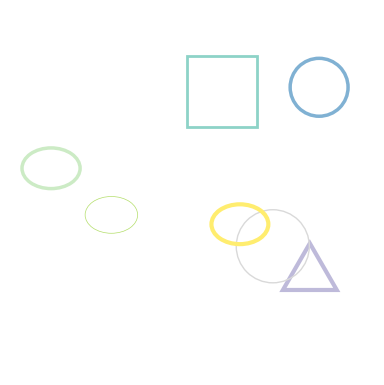[{"shape": "square", "thickness": 2, "radius": 0.46, "center": [0.577, 0.762]}, {"shape": "triangle", "thickness": 3, "radius": 0.4, "center": [0.805, 0.287]}, {"shape": "circle", "thickness": 2.5, "radius": 0.38, "center": [0.829, 0.773]}, {"shape": "oval", "thickness": 0.5, "radius": 0.34, "center": [0.289, 0.442]}, {"shape": "circle", "thickness": 1, "radius": 0.47, "center": [0.709, 0.36]}, {"shape": "oval", "thickness": 2.5, "radius": 0.38, "center": [0.133, 0.563]}, {"shape": "oval", "thickness": 3, "radius": 0.37, "center": [0.623, 0.418]}]